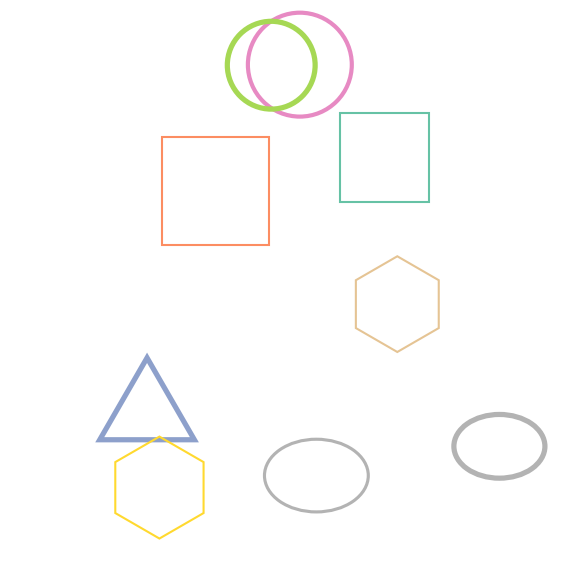[{"shape": "square", "thickness": 1, "radius": 0.39, "center": [0.665, 0.726]}, {"shape": "square", "thickness": 1, "radius": 0.47, "center": [0.373, 0.669]}, {"shape": "triangle", "thickness": 2.5, "radius": 0.47, "center": [0.255, 0.285]}, {"shape": "circle", "thickness": 2, "radius": 0.45, "center": [0.519, 0.887]}, {"shape": "circle", "thickness": 2.5, "radius": 0.38, "center": [0.47, 0.886]}, {"shape": "hexagon", "thickness": 1, "radius": 0.44, "center": [0.276, 0.155]}, {"shape": "hexagon", "thickness": 1, "radius": 0.41, "center": [0.688, 0.472]}, {"shape": "oval", "thickness": 2.5, "radius": 0.39, "center": [0.865, 0.226]}, {"shape": "oval", "thickness": 1.5, "radius": 0.45, "center": [0.548, 0.176]}]